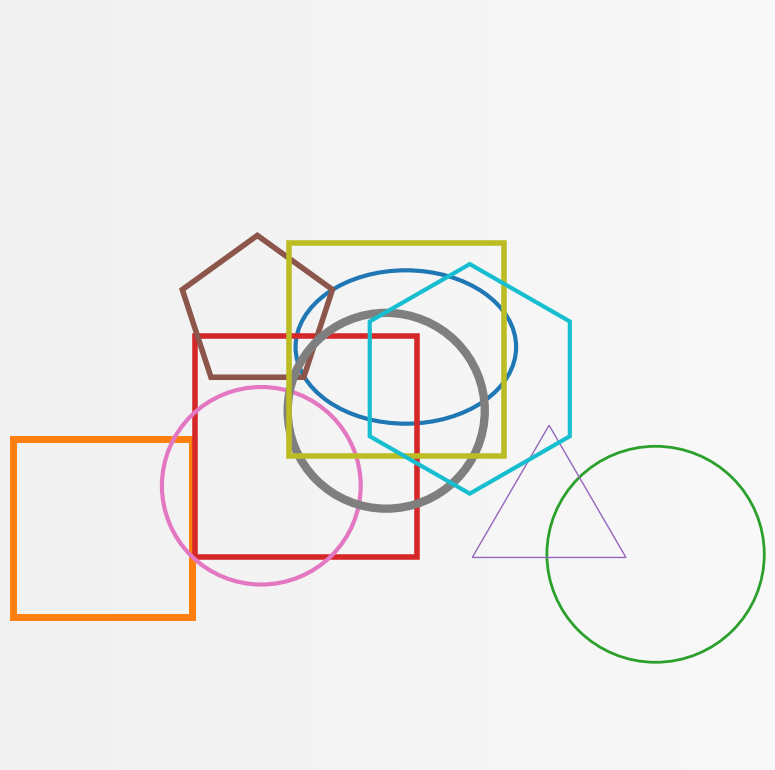[{"shape": "oval", "thickness": 1.5, "radius": 0.71, "center": [0.524, 0.549]}, {"shape": "square", "thickness": 2.5, "radius": 0.58, "center": [0.132, 0.315]}, {"shape": "circle", "thickness": 1, "radius": 0.7, "center": [0.846, 0.28]}, {"shape": "square", "thickness": 2, "radius": 0.72, "center": [0.395, 0.421]}, {"shape": "triangle", "thickness": 0.5, "radius": 0.57, "center": [0.709, 0.333]}, {"shape": "pentagon", "thickness": 2, "radius": 0.51, "center": [0.332, 0.592]}, {"shape": "circle", "thickness": 1.5, "radius": 0.64, "center": [0.337, 0.369]}, {"shape": "circle", "thickness": 3, "radius": 0.64, "center": [0.498, 0.467]}, {"shape": "square", "thickness": 2, "radius": 0.69, "center": [0.511, 0.546]}, {"shape": "hexagon", "thickness": 1.5, "radius": 0.75, "center": [0.606, 0.508]}]